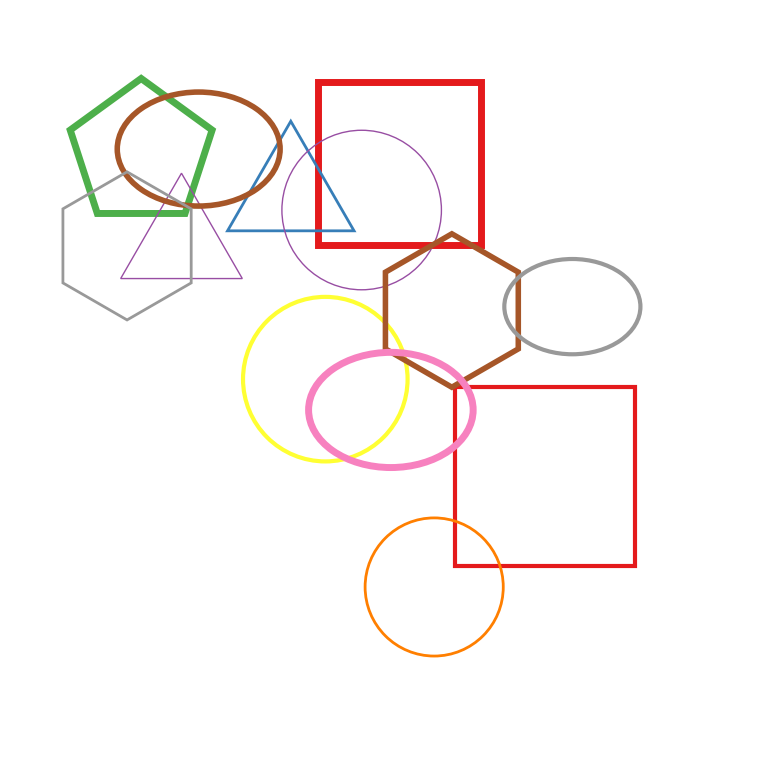[{"shape": "square", "thickness": 1.5, "radius": 0.58, "center": [0.708, 0.381]}, {"shape": "square", "thickness": 2.5, "radius": 0.53, "center": [0.519, 0.788]}, {"shape": "triangle", "thickness": 1, "radius": 0.47, "center": [0.378, 0.748]}, {"shape": "pentagon", "thickness": 2.5, "radius": 0.48, "center": [0.183, 0.801]}, {"shape": "circle", "thickness": 0.5, "radius": 0.52, "center": [0.47, 0.727]}, {"shape": "triangle", "thickness": 0.5, "radius": 0.46, "center": [0.236, 0.684]}, {"shape": "circle", "thickness": 1, "radius": 0.45, "center": [0.564, 0.238]}, {"shape": "circle", "thickness": 1.5, "radius": 0.53, "center": [0.422, 0.508]}, {"shape": "oval", "thickness": 2, "radius": 0.53, "center": [0.258, 0.806]}, {"shape": "hexagon", "thickness": 2, "radius": 0.5, "center": [0.587, 0.597]}, {"shape": "oval", "thickness": 2.5, "radius": 0.53, "center": [0.508, 0.468]}, {"shape": "hexagon", "thickness": 1, "radius": 0.48, "center": [0.165, 0.681]}, {"shape": "oval", "thickness": 1.5, "radius": 0.44, "center": [0.743, 0.602]}]